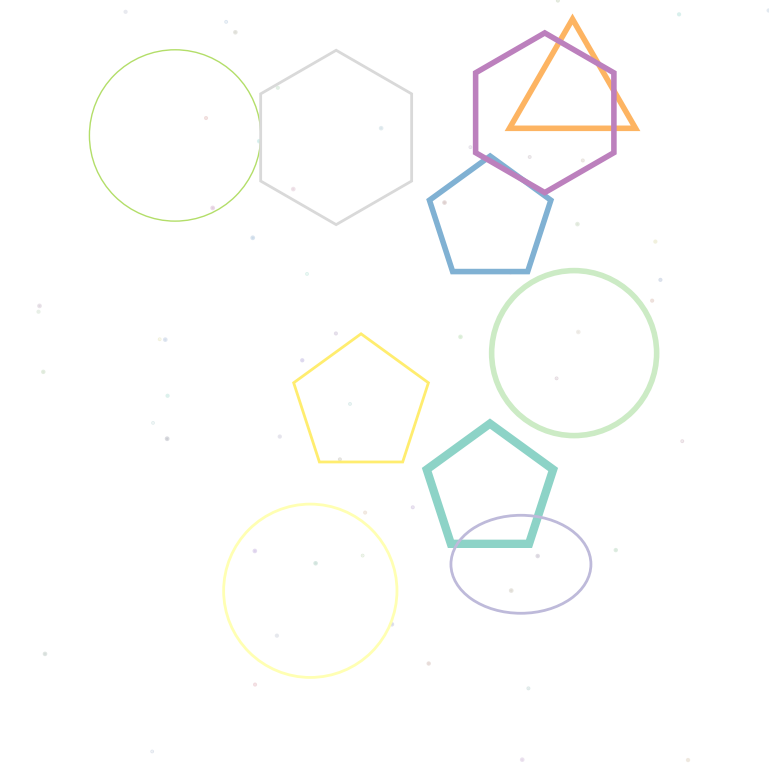[{"shape": "pentagon", "thickness": 3, "radius": 0.43, "center": [0.636, 0.364]}, {"shape": "circle", "thickness": 1, "radius": 0.56, "center": [0.403, 0.233]}, {"shape": "oval", "thickness": 1, "radius": 0.45, "center": [0.677, 0.267]}, {"shape": "pentagon", "thickness": 2, "radius": 0.41, "center": [0.637, 0.714]}, {"shape": "triangle", "thickness": 2, "radius": 0.47, "center": [0.744, 0.881]}, {"shape": "circle", "thickness": 0.5, "radius": 0.56, "center": [0.227, 0.824]}, {"shape": "hexagon", "thickness": 1, "radius": 0.57, "center": [0.437, 0.821]}, {"shape": "hexagon", "thickness": 2, "radius": 0.52, "center": [0.707, 0.854]}, {"shape": "circle", "thickness": 2, "radius": 0.54, "center": [0.746, 0.541]}, {"shape": "pentagon", "thickness": 1, "radius": 0.46, "center": [0.469, 0.474]}]